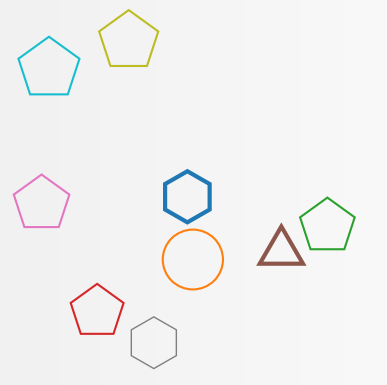[{"shape": "hexagon", "thickness": 3, "radius": 0.33, "center": [0.484, 0.489]}, {"shape": "circle", "thickness": 1.5, "radius": 0.39, "center": [0.498, 0.326]}, {"shape": "pentagon", "thickness": 1.5, "radius": 0.37, "center": [0.845, 0.413]}, {"shape": "pentagon", "thickness": 1.5, "radius": 0.36, "center": [0.251, 0.191]}, {"shape": "triangle", "thickness": 3, "radius": 0.32, "center": [0.726, 0.347]}, {"shape": "pentagon", "thickness": 1.5, "radius": 0.38, "center": [0.107, 0.471]}, {"shape": "hexagon", "thickness": 1, "radius": 0.34, "center": [0.397, 0.11]}, {"shape": "pentagon", "thickness": 1.5, "radius": 0.4, "center": [0.332, 0.894]}, {"shape": "pentagon", "thickness": 1.5, "radius": 0.41, "center": [0.126, 0.822]}]